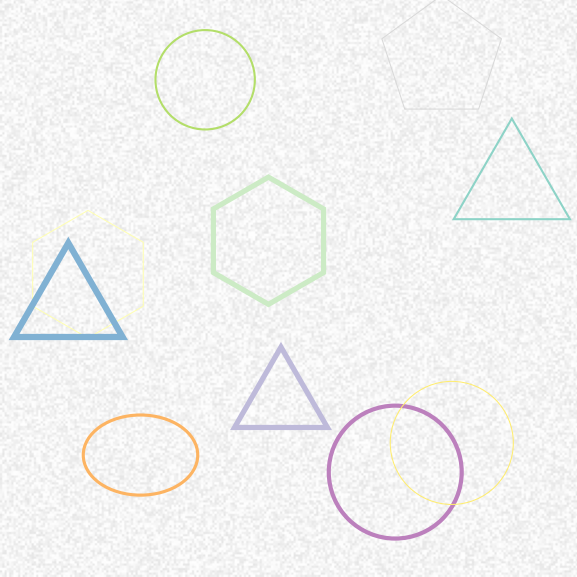[{"shape": "triangle", "thickness": 1, "radius": 0.58, "center": [0.886, 0.678]}, {"shape": "hexagon", "thickness": 0.5, "radius": 0.55, "center": [0.152, 0.524]}, {"shape": "triangle", "thickness": 2.5, "radius": 0.46, "center": [0.487, 0.305]}, {"shape": "triangle", "thickness": 3, "radius": 0.54, "center": [0.118, 0.47]}, {"shape": "oval", "thickness": 1.5, "radius": 0.5, "center": [0.243, 0.211]}, {"shape": "circle", "thickness": 1, "radius": 0.43, "center": [0.355, 0.861]}, {"shape": "pentagon", "thickness": 0.5, "radius": 0.54, "center": [0.765, 0.898]}, {"shape": "circle", "thickness": 2, "radius": 0.58, "center": [0.684, 0.182]}, {"shape": "hexagon", "thickness": 2.5, "radius": 0.55, "center": [0.465, 0.582]}, {"shape": "circle", "thickness": 0.5, "radius": 0.53, "center": [0.782, 0.232]}]